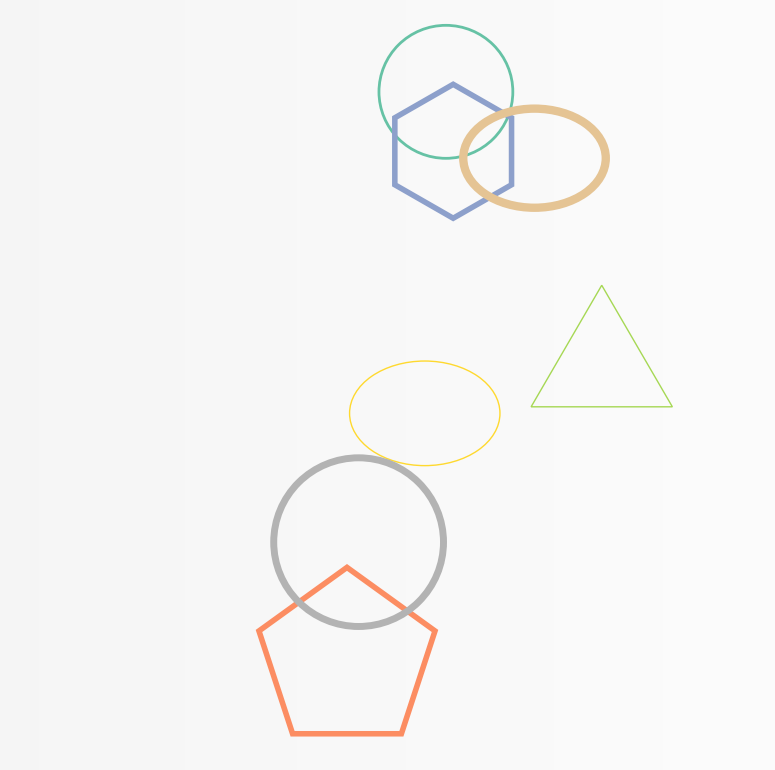[{"shape": "circle", "thickness": 1, "radius": 0.43, "center": [0.575, 0.881]}, {"shape": "pentagon", "thickness": 2, "radius": 0.6, "center": [0.448, 0.144]}, {"shape": "hexagon", "thickness": 2, "radius": 0.43, "center": [0.585, 0.804]}, {"shape": "triangle", "thickness": 0.5, "radius": 0.53, "center": [0.776, 0.524]}, {"shape": "oval", "thickness": 0.5, "radius": 0.49, "center": [0.548, 0.463]}, {"shape": "oval", "thickness": 3, "radius": 0.46, "center": [0.69, 0.795]}, {"shape": "circle", "thickness": 2.5, "radius": 0.55, "center": [0.463, 0.296]}]